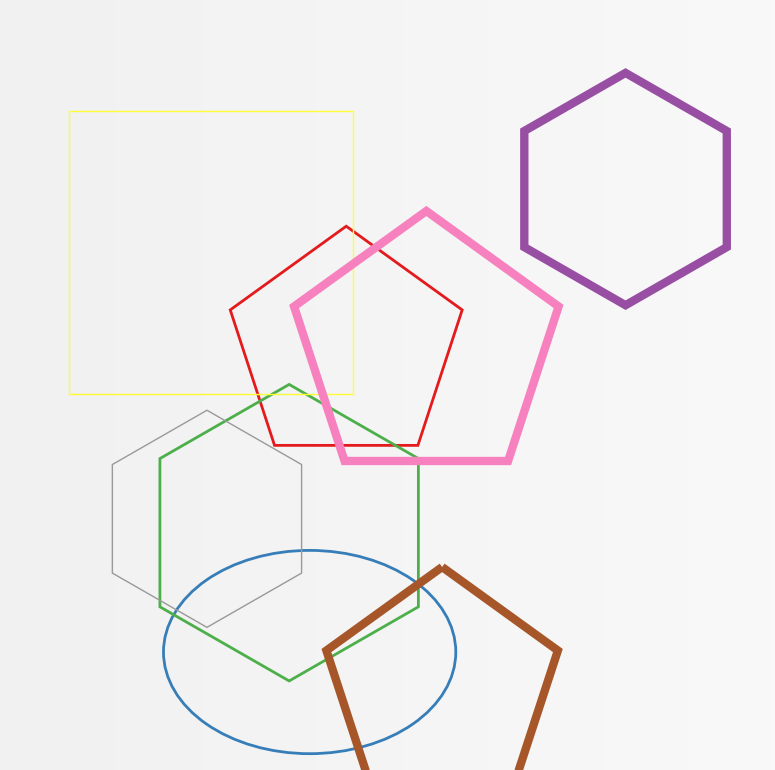[{"shape": "pentagon", "thickness": 1, "radius": 0.79, "center": [0.447, 0.549]}, {"shape": "oval", "thickness": 1, "radius": 0.94, "center": [0.4, 0.153]}, {"shape": "hexagon", "thickness": 1, "radius": 0.96, "center": [0.373, 0.308]}, {"shape": "hexagon", "thickness": 3, "radius": 0.75, "center": [0.807, 0.754]}, {"shape": "square", "thickness": 0.5, "radius": 0.92, "center": [0.272, 0.672]}, {"shape": "pentagon", "thickness": 3, "radius": 0.79, "center": [0.571, 0.107]}, {"shape": "pentagon", "thickness": 3, "radius": 0.9, "center": [0.55, 0.547]}, {"shape": "hexagon", "thickness": 0.5, "radius": 0.7, "center": [0.267, 0.326]}]